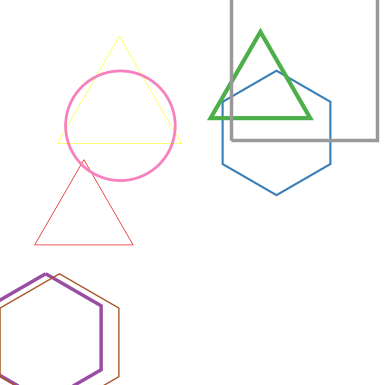[{"shape": "triangle", "thickness": 0.5, "radius": 0.74, "center": [0.218, 0.438]}, {"shape": "hexagon", "thickness": 1.5, "radius": 0.81, "center": [0.718, 0.655]}, {"shape": "triangle", "thickness": 3, "radius": 0.75, "center": [0.676, 0.768]}, {"shape": "hexagon", "thickness": 2.5, "radius": 0.83, "center": [0.119, 0.123]}, {"shape": "triangle", "thickness": 0.5, "radius": 0.93, "center": [0.31, 0.72]}, {"shape": "hexagon", "thickness": 1, "radius": 0.89, "center": [0.154, 0.111]}, {"shape": "circle", "thickness": 2, "radius": 0.71, "center": [0.313, 0.673]}, {"shape": "square", "thickness": 2.5, "radius": 0.95, "center": [0.79, 0.826]}]